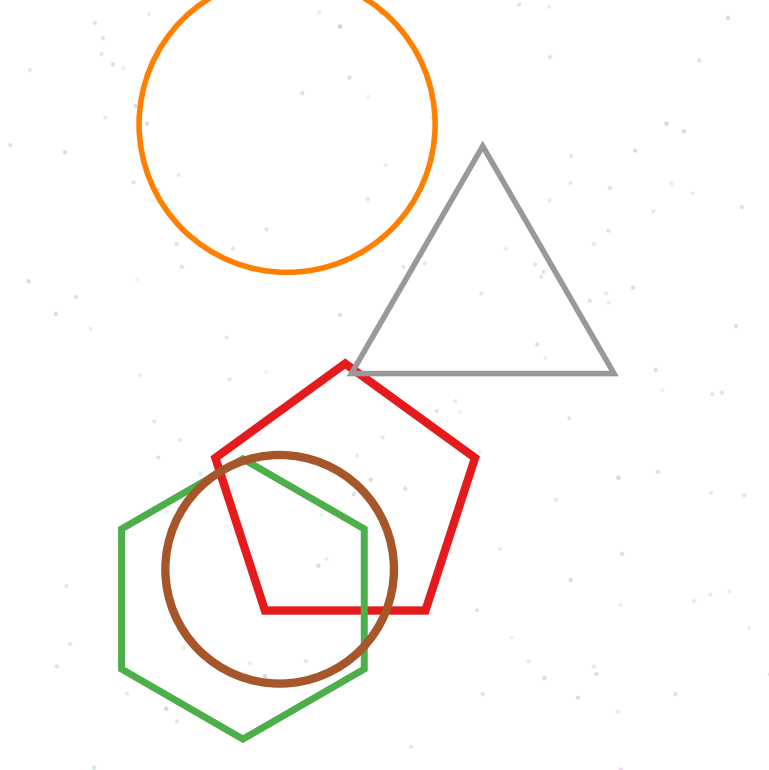[{"shape": "pentagon", "thickness": 3, "radius": 0.89, "center": [0.448, 0.351]}, {"shape": "hexagon", "thickness": 2.5, "radius": 0.91, "center": [0.315, 0.222]}, {"shape": "circle", "thickness": 2, "radius": 0.96, "center": [0.373, 0.839]}, {"shape": "circle", "thickness": 3, "radius": 0.74, "center": [0.363, 0.261]}, {"shape": "triangle", "thickness": 2, "radius": 0.98, "center": [0.627, 0.613]}]